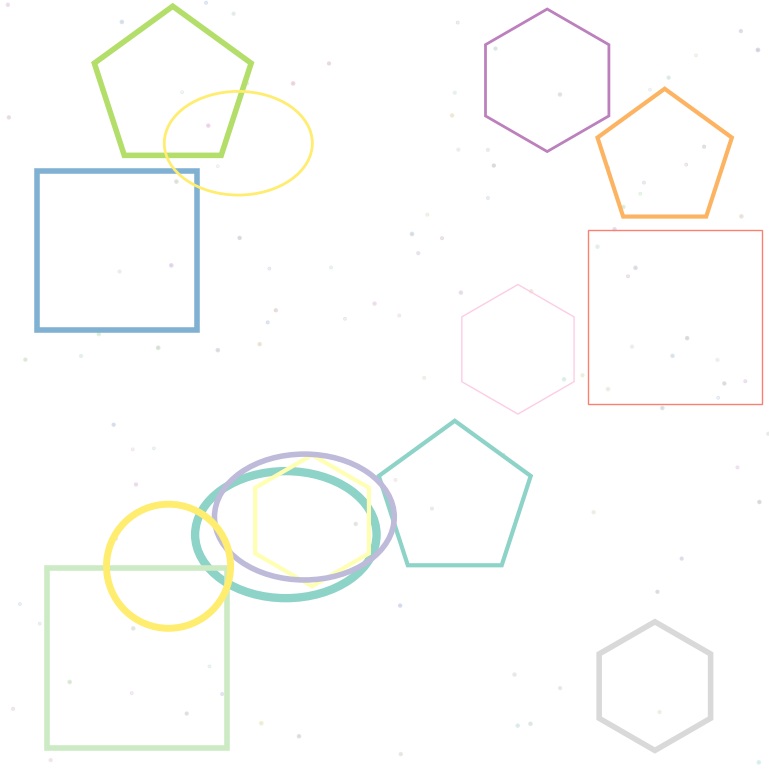[{"shape": "pentagon", "thickness": 1.5, "radius": 0.52, "center": [0.591, 0.35]}, {"shape": "oval", "thickness": 3, "radius": 0.59, "center": [0.371, 0.306]}, {"shape": "hexagon", "thickness": 1.5, "radius": 0.43, "center": [0.405, 0.324]}, {"shape": "oval", "thickness": 2, "radius": 0.58, "center": [0.395, 0.329]}, {"shape": "square", "thickness": 0.5, "radius": 0.56, "center": [0.876, 0.589]}, {"shape": "square", "thickness": 2, "radius": 0.52, "center": [0.152, 0.675]}, {"shape": "pentagon", "thickness": 1.5, "radius": 0.46, "center": [0.863, 0.793]}, {"shape": "pentagon", "thickness": 2, "radius": 0.54, "center": [0.224, 0.885]}, {"shape": "hexagon", "thickness": 0.5, "radius": 0.42, "center": [0.673, 0.546]}, {"shape": "hexagon", "thickness": 2, "radius": 0.42, "center": [0.85, 0.109]}, {"shape": "hexagon", "thickness": 1, "radius": 0.46, "center": [0.711, 0.896]}, {"shape": "square", "thickness": 2, "radius": 0.58, "center": [0.177, 0.146]}, {"shape": "oval", "thickness": 1, "radius": 0.48, "center": [0.309, 0.814]}, {"shape": "circle", "thickness": 2.5, "radius": 0.4, "center": [0.219, 0.265]}]